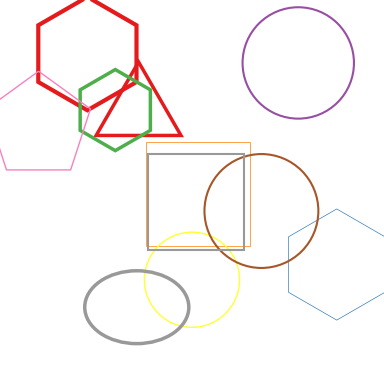[{"shape": "triangle", "thickness": 2.5, "radius": 0.64, "center": [0.36, 0.712]}, {"shape": "hexagon", "thickness": 3, "radius": 0.74, "center": [0.227, 0.861]}, {"shape": "hexagon", "thickness": 0.5, "radius": 0.72, "center": [0.875, 0.313]}, {"shape": "hexagon", "thickness": 2.5, "radius": 0.53, "center": [0.299, 0.714]}, {"shape": "circle", "thickness": 1.5, "radius": 0.72, "center": [0.775, 0.837]}, {"shape": "square", "thickness": 0.5, "radius": 0.67, "center": [0.515, 0.496]}, {"shape": "circle", "thickness": 1, "radius": 0.62, "center": [0.499, 0.273]}, {"shape": "circle", "thickness": 1.5, "radius": 0.74, "center": [0.679, 0.452]}, {"shape": "pentagon", "thickness": 1, "radius": 0.71, "center": [0.1, 0.673]}, {"shape": "square", "thickness": 1.5, "radius": 0.62, "center": [0.51, 0.475]}, {"shape": "oval", "thickness": 2.5, "radius": 0.68, "center": [0.355, 0.202]}]